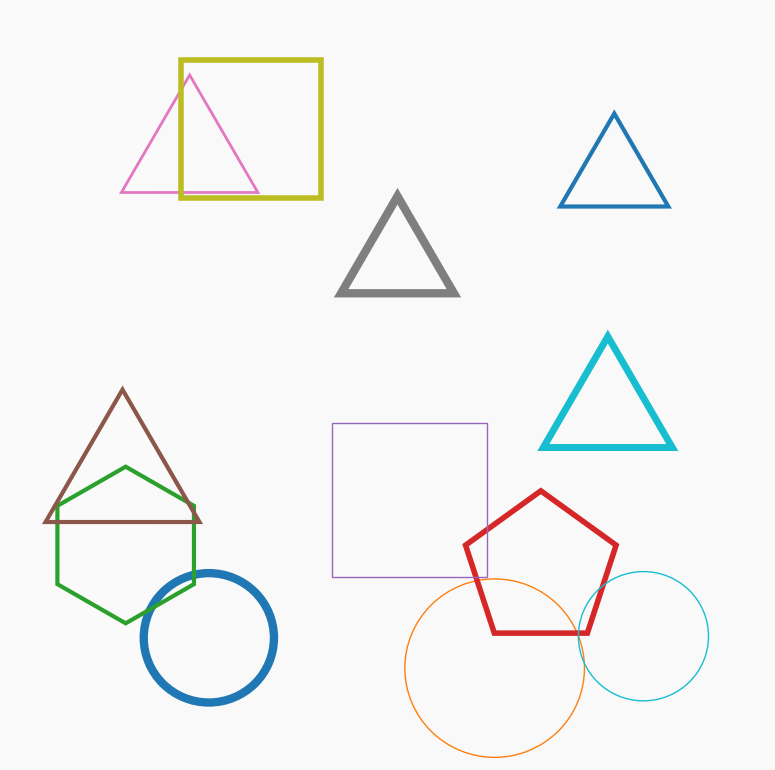[{"shape": "circle", "thickness": 3, "radius": 0.42, "center": [0.269, 0.172]}, {"shape": "triangle", "thickness": 1.5, "radius": 0.4, "center": [0.793, 0.772]}, {"shape": "circle", "thickness": 0.5, "radius": 0.58, "center": [0.638, 0.132]}, {"shape": "hexagon", "thickness": 1.5, "radius": 0.51, "center": [0.162, 0.292]}, {"shape": "pentagon", "thickness": 2, "radius": 0.51, "center": [0.698, 0.26]}, {"shape": "square", "thickness": 0.5, "radius": 0.5, "center": [0.528, 0.35]}, {"shape": "triangle", "thickness": 1.5, "radius": 0.57, "center": [0.158, 0.379]}, {"shape": "triangle", "thickness": 1, "radius": 0.51, "center": [0.245, 0.801]}, {"shape": "triangle", "thickness": 3, "radius": 0.42, "center": [0.513, 0.661]}, {"shape": "square", "thickness": 2, "radius": 0.45, "center": [0.324, 0.832]}, {"shape": "circle", "thickness": 0.5, "radius": 0.42, "center": [0.83, 0.174]}, {"shape": "triangle", "thickness": 2.5, "radius": 0.48, "center": [0.784, 0.467]}]